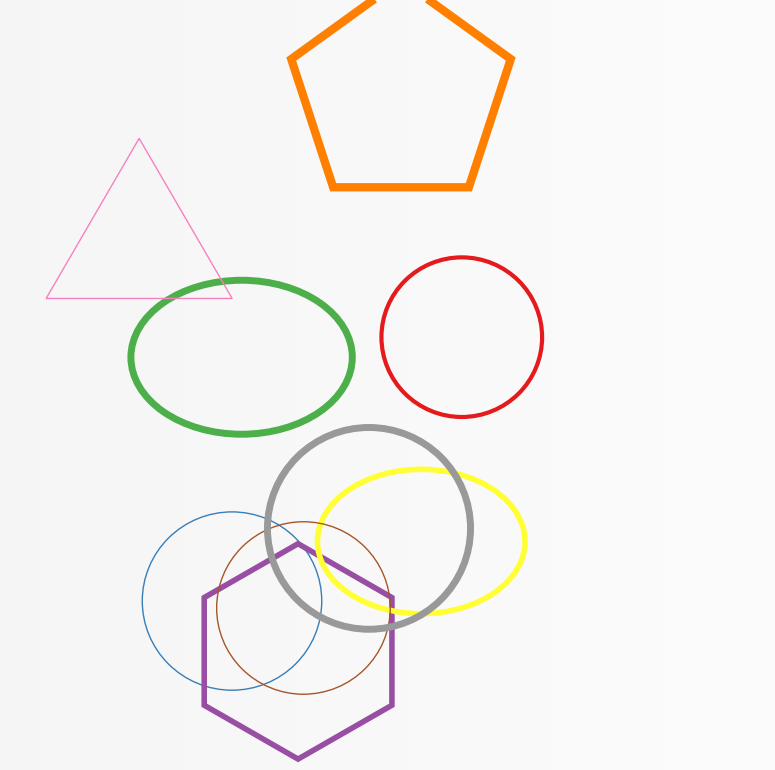[{"shape": "circle", "thickness": 1.5, "radius": 0.52, "center": [0.596, 0.562]}, {"shape": "circle", "thickness": 0.5, "radius": 0.58, "center": [0.299, 0.219]}, {"shape": "oval", "thickness": 2.5, "radius": 0.71, "center": [0.312, 0.536]}, {"shape": "hexagon", "thickness": 2, "radius": 0.7, "center": [0.385, 0.154]}, {"shape": "pentagon", "thickness": 3, "radius": 0.74, "center": [0.517, 0.877]}, {"shape": "oval", "thickness": 2, "radius": 0.67, "center": [0.544, 0.297]}, {"shape": "circle", "thickness": 0.5, "radius": 0.56, "center": [0.392, 0.21]}, {"shape": "triangle", "thickness": 0.5, "radius": 0.69, "center": [0.18, 0.682]}, {"shape": "circle", "thickness": 2.5, "radius": 0.66, "center": [0.476, 0.314]}]